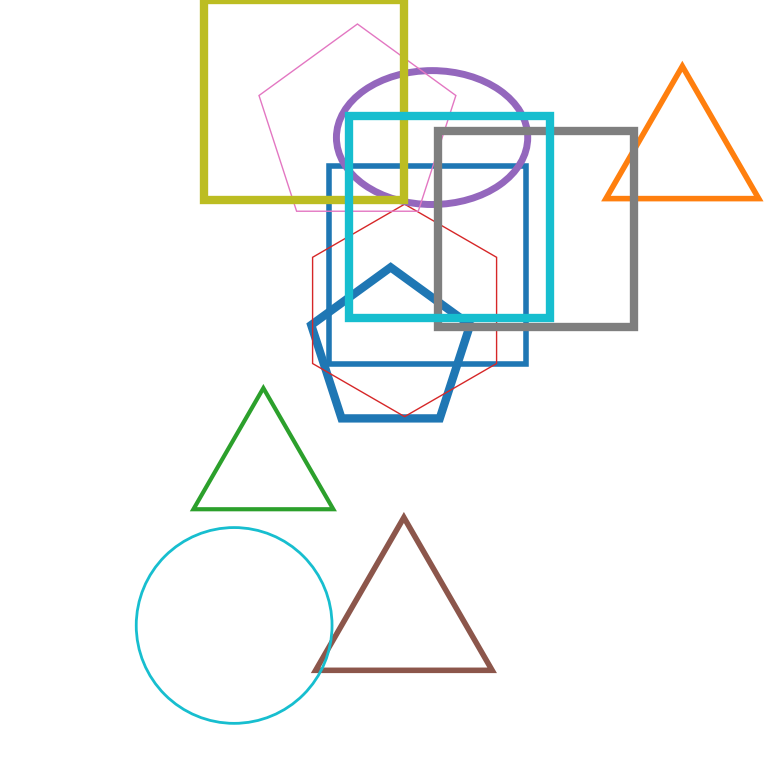[{"shape": "square", "thickness": 2, "radius": 0.64, "center": [0.555, 0.656]}, {"shape": "pentagon", "thickness": 3, "radius": 0.54, "center": [0.507, 0.544]}, {"shape": "triangle", "thickness": 2, "radius": 0.57, "center": [0.886, 0.799]}, {"shape": "triangle", "thickness": 1.5, "radius": 0.52, "center": [0.342, 0.391]}, {"shape": "hexagon", "thickness": 0.5, "radius": 0.69, "center": [0.525, 0.597]}, {"shape": "oval", "thickness": 2.5, "radius": 0.62, "center": [0.561, 0.821]}, {"shape": "triangle", "thickness": 2, "radius": 0.66, "center": [0.525, 0.196]}, {"shape": "pentagon", "thickness": 0.5, "radius": 0.67, "center": [0.464, 0.834]}, {"shape": "square", "thickness": 3, "radius": 0.64, "center": [0.696, 0.702]}, {"shape": "square", "thickness": 3, "radius": 0.65, "center": [0.395, 0.87]}, {"shape": "circle", "thickness": 1, "radius": 0.64, "center": [0.304, 0.188]}, {"shape": "square", "thickness": 3, "radius": 0.65, "center": [0.584, 0.718]}]